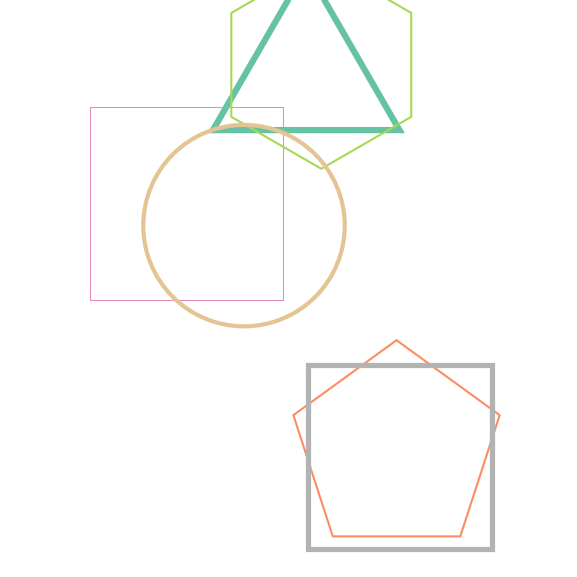[{"shape": "triangle", "thickness": 3, "radius": 0.93, "center": [0.53, 0.867]}, {"shape": "pentagon", "thickness": 1, "radius": 0.94, "center": [0.687, 0.222]}, {"shape": "square", "thickness": 0.5, "radius": 0.83, "center": [0.323, 0.647]}, {"shape": "hexagon", "thickness": 1, "radius": 0.9, "center": [0.556, 0.887]}, {"shape": "circle", "thickness": 2, "radius": 0.87, "center": [0.423, 0.608]}, {"shape": "square", "thickness": 2.5, "radius": 0.79, "center": [0.693, 0.208]}]